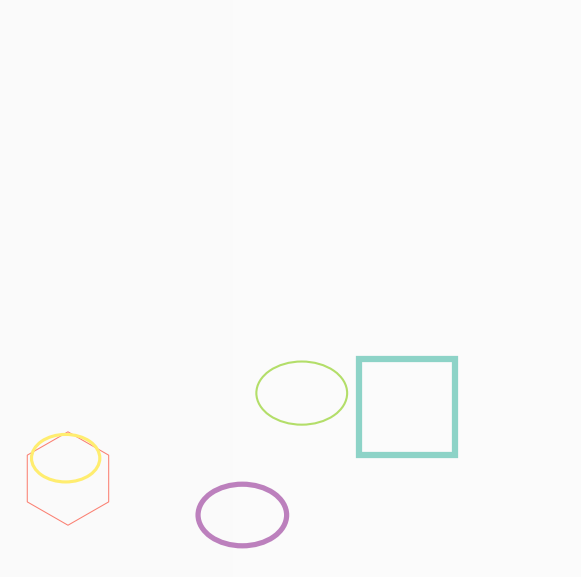[{"shape": "square", "thickness": 3, "radius": 0.41, "center": [0.7, 0.295]}, {"shape": "hexagon", "thickness": 0.5, "radius": 0.4, "center": [0.117, 0.171]}, {"shape": "oval", "thickness": 1, "radius": 0.39, "center": [0.519, 0.318]}, {"shape": "oval", "thickness": 2.5, "radius": 0.38, "center": [0.417, 0.107]}, {"shape": "oval", "thickness": 1.5, "radius": 0.29, "center": [0.113, 0.206]}]